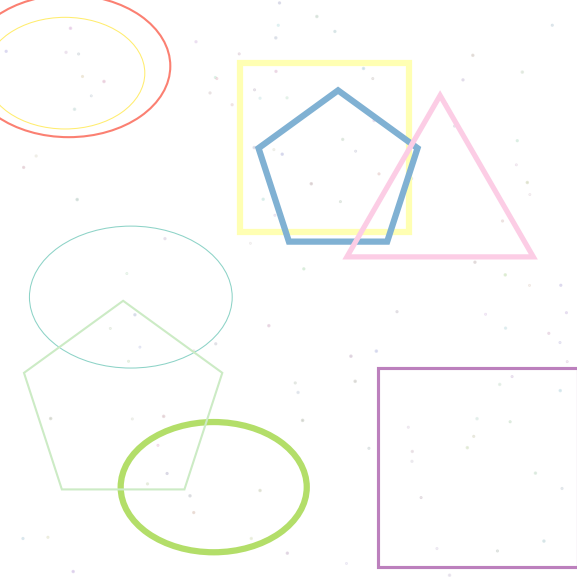[{"shape": "oval", "thickness": 0.5, "radius": 0.88, "center": [0.227, 0.485]}, {"shape": "square", "thickness": 3, "radius": 0.73, "center": [0.563, 0.743]}, {"shape": "oval", "thickness": 1, "radius": 0.88, "center": [0.119, 0.885]}, {"shape": "pentagon", "thickness": 3, "radius": 0.72, "center": [0.585, 0.698]}, {"shape": "oval", "thickness": 3, "radius": 0.81, "center": [0.37, 0.156]}, {"shape": "triangle", "thickness": 2.5, "radius": 0.93, "center": [0.762, 0.648]}, {"shape": "square", "thickness": 1.5, "radius": 0.86, "center": [0.828, 0.19]}, {"shape": "pentagon", "thickness": 1, "radius": 0.9, "center": [0.213, 0.298]}, {"shape": "oval", "thickness": 0.5, "radius": 0.69, "center": [0.113, 0.872]}]